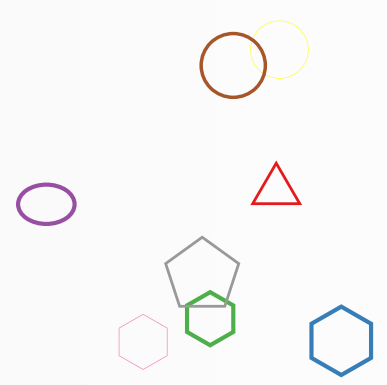[{"shape": "triangle", "thickness": 2, "radius": 0.35, "center": [0.713, 0.506]}, {"shape": "hexagon", "thickness": 3, "radius": 0.44, "center": [0.881, 0.115]}, {"shape": "hexagon", "thickness": 3, "radius": 0.34, "center": [0.542, 0.172]}, {"shape": "oval", "thickness": 3, "radius": 0.36, "center": [0.12, 0.469]}, {"shape": "circle", "thickness": 0.5, "radius": 0.37, "center": [0.721, 0.871]}, {"shape": "circle", "thickness": 2.5, "radius": 0.41, "center": [0.602, 0.83]}, {"shape": "hexagon", "thickness": 0.5, "radius": 0.36, "center": [0.369, 0.112]}, {"shape": "pentagon", "thickness": 2, "radius": 0.5, "center": [0.522, 0.285]}]